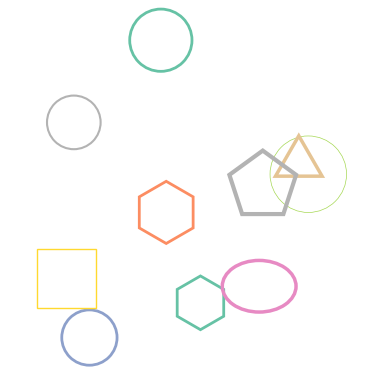[{"shape": "hexagon", "thickness": 2, "radius": 0.35, "center": [0.521, 0.213]}, {"shape": "circle", "thickness": 2, "radius": 0.4, "center": [0.418, 0.896]}, {"shape": "hexagon", "thickness": 2, "radius": 0.4, "center": [0.432, 0.448]}, {"shape": "circle", "thickness": 2, "radius": 0.36, "center": [0.232, 0.123]}, {"shape": "oval", "thickness": 2.5, "radius": 0.48, "center": [0.673, 0.257]}, {"shape": "circle", "thickness": 0.5, "radius": 0.5, "center": [0.801, 0.548]}, {"shape": "square", "thickness": 1, "radius": 0.38, "center": [0.173, 0.278]}, {"shape": "triangle", "thickness": 2.5, "radius": 0.35, "center": [0.776, 0.577]}, {"shape": "circle", "thickness": 1.5, "radius": 0.35, "center": [0.192, 0.682]}, {"shape": "pentagon", "thickness": 3, "radius": 0.46, "center": [0.682, 0.518]}]